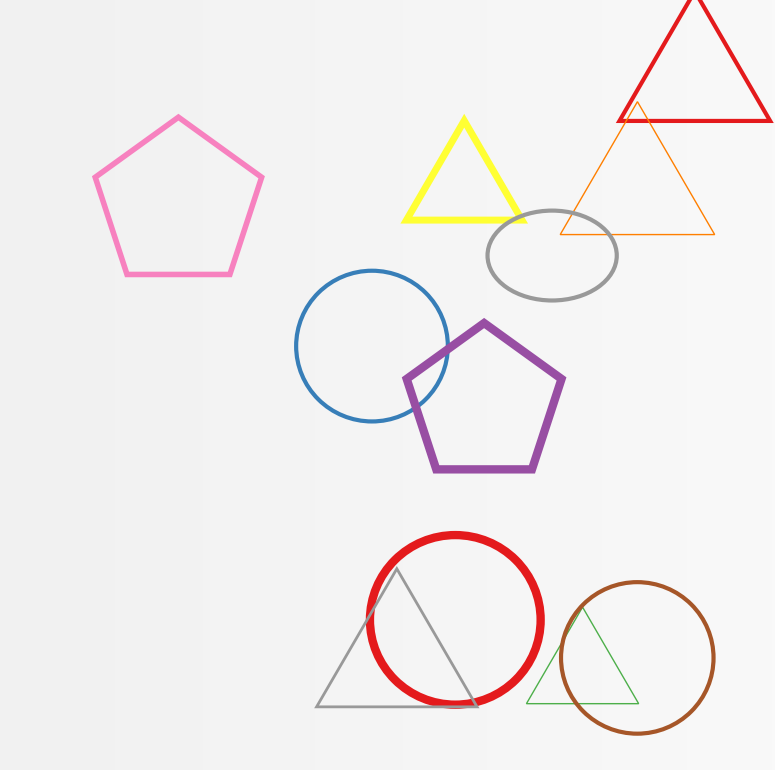[{"shape": "circle", "thickness": 3, "radius": 0.55, "center": [0.587, 0.195]}, {"shape": "triangle", "thickness": 1.5, "radius": 0.56, "center": [0.897, 0.899]}, {"shape": "circle", "thickness": 1.5, "radius": 0.49, "center": [0.48, 0.551]}, {"shape": "triangle", "thickness": 0.5, "radius": 0.42, "center": [0.752, 0.128]}, {"shape": "pentagon", "thickness": 3, "radius": 0.53, "center": [0.625, 0.475]}, {"shape": "triangle", "thickness": 0.5, "radius": 0.58, "center": [0.823, 0.753]}, {"shape": "triangle", "thickness": 2.5, "radius": 0.43, "center": [0.599, 0.757]}, {"shape": "circle", "thickness": 1.5, "radius": 0.49, "center": [0.822, 0.146]}, {"shape": "pentagon", "thickness": 2, "radius": 0.56, "center": [0.23, 0.735]}, {"shape": "triangle", "thickness": 1, "radius": 0.6, "center": [0.512, 0.142]}, {"shape": "oval", "thickness": 1.5, "radius": 0.42, "center": [0.712, 0.668]}]